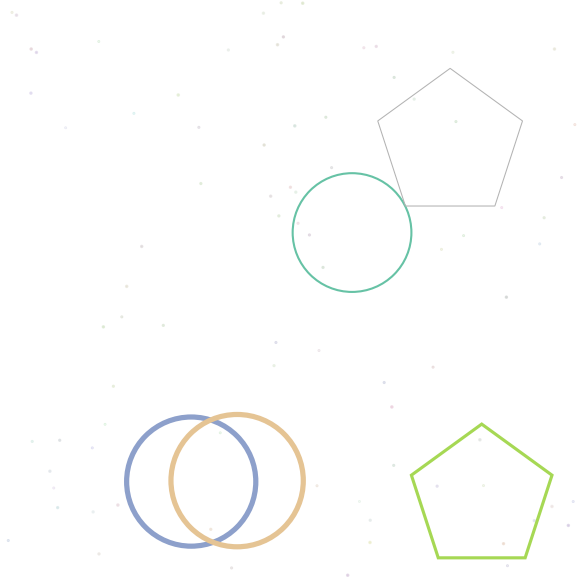[{"shape": "circle", "thickness": 1, "radius": 0.51, "center": [0.61, 0.596]}, {"shape": "circle", "thickness": 2.5, "radius": 0.56, "center": [0.331, 0.165]}, {"shape": "pentagon", "thickness": 1.5, "radius": 0.64, "center": [0.834, 0.137]}, {"shape": "circle", "thickness": 2.5, "radius": 0.57, "center": [0.411, 0.167]}, {"shape": "pentagon", "thickness": 0.5, "radius": 0.66, "center": [0.779, 0.749]}]